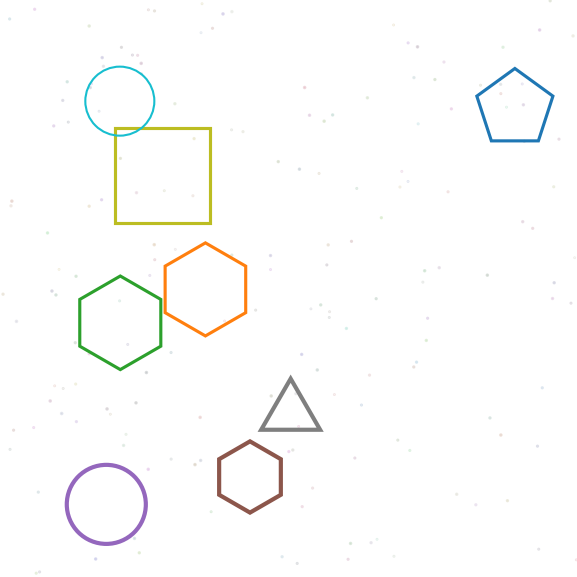[{"shape": "pentagon", "thickness": 1.5, "radius": 0.35, "center": [0.892, 0.811]}, {"shape": "hexagon", "thickness": 1.5, "radius": 0.4, "center": [0.356, 0.498]}, {"shape": "hexagon", "thickness": 1.5, "radius": 0.41, "center": [0.208, 0.44]}, {"shape": "circle", "thickness": 2, "radius": 0.34, "center": [0.184, 0.126]}, {"shape": "hexagon", "thickness": 2, "radius": 0.31, "center": [0.433, 0.173]}, {"shape": "triangle", "thickness": 2, "radius": 0.29, "center": [0.503, 0.284]}, {"shape": "square", "thickness": 1.5, "radius": 0.41, "center": [0.282, 0.696]}, {"shape": "circle", "thickness": 1, "radius": 0.3, "center": [0.207, 0.824]}]